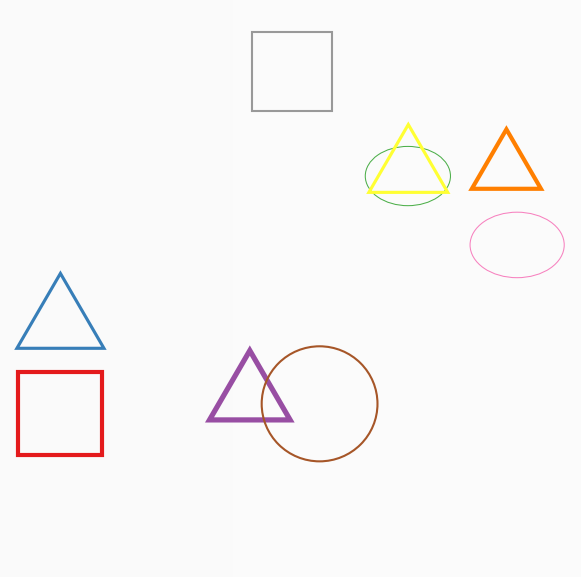[{"shape": "square", "thickness": 2, "radius": 0.36, "center": [0.103, 0.283]}, {"shape": "triangle", "thickness": 1.5, "radius": 0.43, "center": [0.104, 0.439]}, {"shape": "oval", "thickness": 0.5, "radius": 0.37, "center": [0.702, 0.694]}, {"shape": "triangle", "thickness": 2.5, "radius": 0.4, "center": [0.43, 0.312]}, {"shape": "triangle", "thickness": 2, "radius": 0.34, "center": [0.871, 0.707]}, {"shape": "triangle", "thickness": 1.5, "radius": 0.39, "center": [0.702, 0.705]}, {"shape": "circle", "thickness": 1, "radius": 0.5, "center": [0.55, 0.3]}, {"shape": "oval", "thickness": 0.5, "radius": 0.41, "center": [0.89, 0.575]}, {"shape": "square", "thickness": 1, "radius": 0.34, "center": [0.503, 0.876]}]